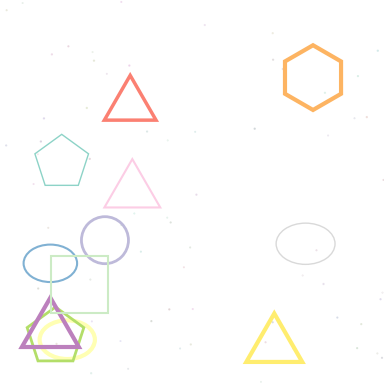[{"shape": "pentagon", "thickness": 1, "radius": 0.37, "center": [0.16, 0.578]}, {"shape": "oval", "thickness": 3, "radius": 0.36, "center": [0.175, 0.118]}, {"shape": "circle", "thickness": 2, "radius": 0.31, "center": [0.273, 0.376]}, {"shape": "triangle", "thickness": 2.5, "radius": 0.39, "center": [0.338, 0.727]}, {"shape": "oval", "thickness": 1.5, "radius": 0.35, "center": [0.131, 0.316]}, {"shape": "hexagon", "thickness": 3, "radius": 0.42, "center": [0.813, 0.798]}, {"shape": "pentagon", "thickness": 2, "radius": 0.39, "center": [0.144, 0.125]}, {"shape": "triangle", "thickness": 1.5, "radius": 0.42, "center": [0.344, 0.503]}, {"shape": "oval", "thickness": 1, "radius": 0.38, "center": [0.794, 0.367]}, {"shape": "triangle", "thickness": 3, "radius": 0.43, "center": [0.131, 0.141]}, {"shape": "square", "thickness": 1.5, "radius": 0.37, "center": [0.206, 0.262]}, {"shape": "triangle", "thickness": 3, "radius": 0.42, "center": [0.712, 0.102]}]